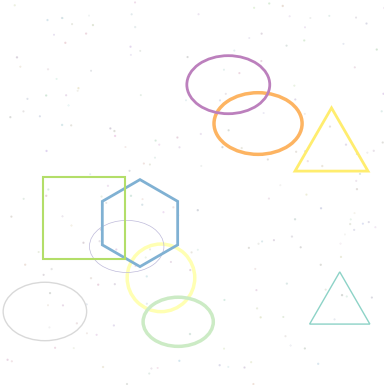[{"shape": "triangle", "thickness": 1, "radius": 0.45, "center": [0.882, 0.203]}, {"shape": "circle", "thickness": 2.5, "radius": 0.44, "center": [0.418, 0.278]}, {"shape": "oval", "thickness": 0.5, "radius": 0.48, "center": [0.329, 0.36]}, {"shape": "hexagon", "thickness": 2, "radius": 0.57, "center": [0.364, 0.42]}, {"shape": "oval", "thickness": 2.5, "radius": 0.57, "center": [0.67, 0.679]}, {"shape": "square", "thickness": 1.5, "radius": 0.53, "center": [0.218, 0.434]}, {"shape": "oval", "thickness": 1, "radius": 0.54, "center": [0.117, 0.191]}, {"shape": "oval", "thickness": 2, "radius": 0.54, "center": [0.593, 0.78]}, {"shape": "oval", "thickness": 2.5, "radius": 0.46, "center": [0.463, 0.164]}, {"shape": "triangle", "thickness": 2, "radius": 0.55, "center": [0.861, 0.61]}]